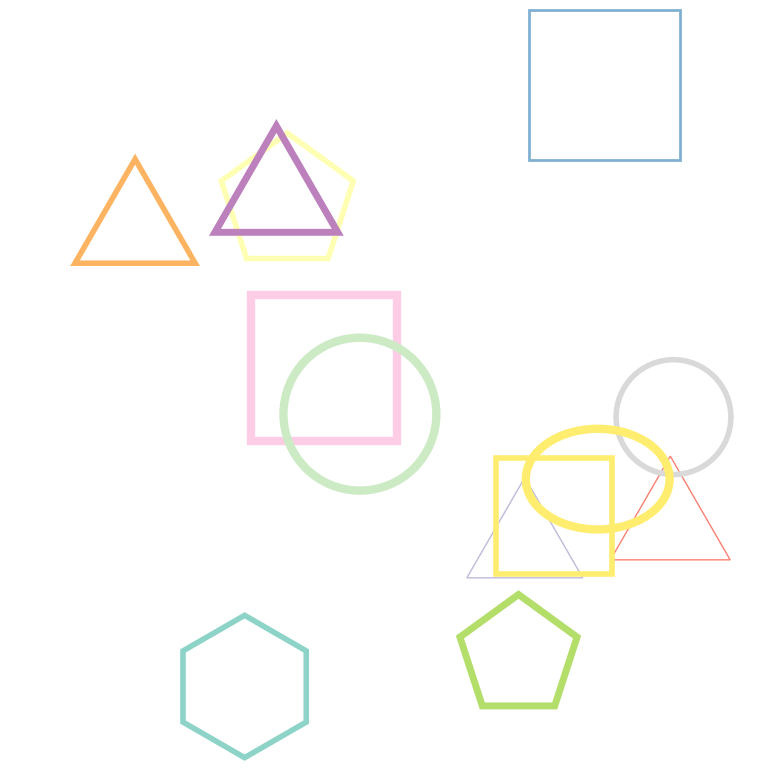[{"shape": "hexagon", "thickness": 2, "radius": 0.46, "center": [0.318, 0.108]}, {"shape": "pentagon", "thickness": 2, "radius": 0.45, "center": [0.373, 0.737]}, {"shape": "triangle", "thickness": 0.5, "radius": 0.43, "center": [0.682, 0.293]}, {"shape": "triangle", "thickness": 0.5, "radius": 0.45, "center": [0.871, 0.318]}, {"shape": "square", "thickness": 1, "radius": 0.49, "center": [0.785, 0.89]}, {"shape": "triangle", "thickness": 2, "radius": 0.45, "center": [0.175, 0.703]}, {"shape": "pentagon", "thickness": 2.5, "radius": 0.4, "center": [0.673, 0.148]}, {"shape": "square", "thickness": 3, "radius": 0.47, "center": [0.42, 0.523]}, {"shape": "circle", "thickness": 2, "radius": 0.37, "center": [0.875, 0.458]}, {"shape": "triangle", "thickness": 2.5, "radius": 0.46, "center": [0.359, 0.744]}, {"shape": "circle", "thickness": 3, "radius": 0.5, "center": [0.467, 0.462]}, {"shape": "oval", "thickness": 3, "radius": 0.47, "center": [0.776, 0.378]}, {"shape": "square", "thickness": 2, "radius": 0.38, "center": [0.72, 0.329]}]